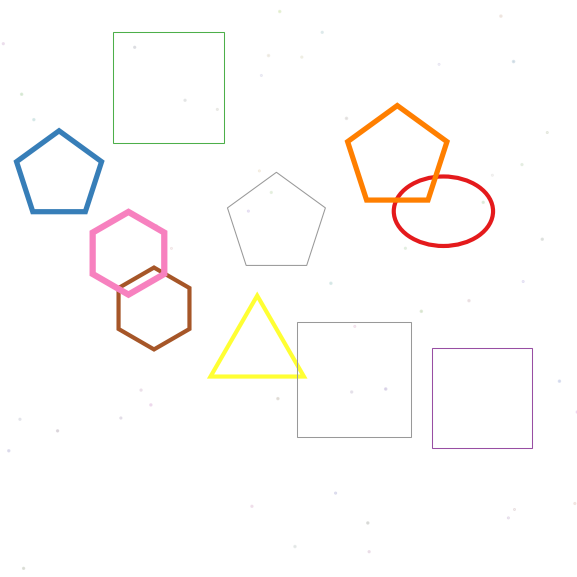[{"shape": "oval", "thickness": 2, "radius": 0.43, "center": [0.768, 0.633]}, {"shape": "pentagon", "thickness": 2.5, "radius": 0.39, "center": [0.102, 0.695]}, {"shape": "square", "thickness": 0.5, "radius": 0.48, "center": [0.292, 0.848]}, {"shape": "square", "thickness": 0.5, "radius": 0.43, "center": [0.835, 0.31]}, {"shape": "pentagon", "thickness": 2.5, "radius": 0.45, "center": [0.688, 0.726]}, {"shape": "triangle", "thickness": 2, "radius": 0.47, "center": [0.445, 0.394]}, {"shape": "hexagon", "thickness": 2, "radius": 0.35, "center": [0.267, 0.465]}, {"shape": "hexagon", "thickness": 3, "radius": 0.36, "center": [0.222, 0.561]}, {"shape": "square", "thickness": 0.5, "radius": 0.5, "center": [0.613, 0.342]}, {"shape": "pentagon", "thickness": 0.5, "radius": 0.45, "center": [0.479, 0.612]}]